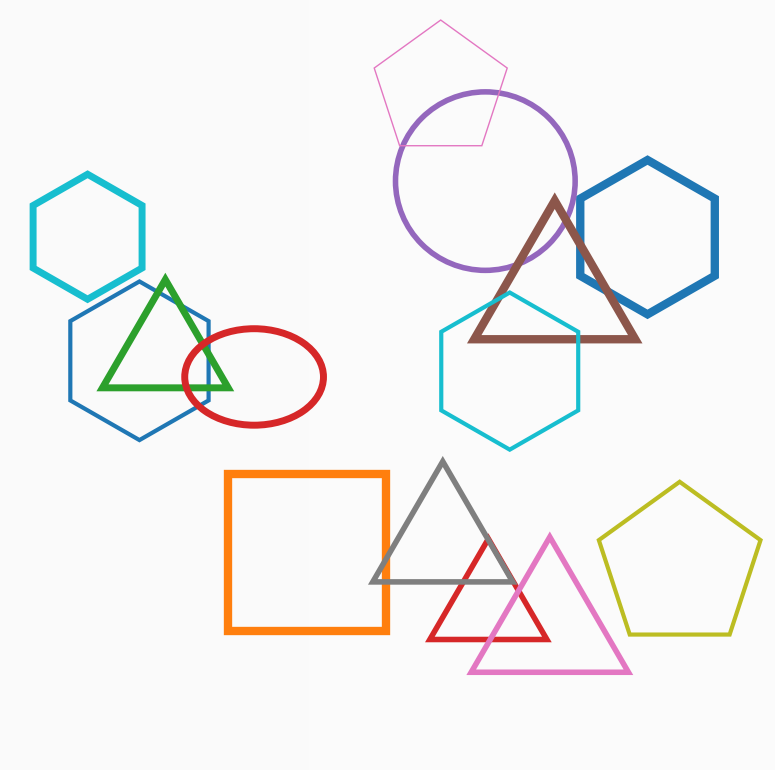[{"shape": "hexagon", "thickness": 3, "radius": 0.5, "center": [0.836, 0.692]}, {"shape": "hexagon", "thickness": 1.5, "radius": 0.52, "center": [0.18, 0.531]}, {"shape": "square", "thickness": 3, "radius": 0.51, "center": [0.396, 0.283]}, {"shape": "triangle", "thickness": 2.5, "radius": 0.47, "center": [0.213, 0.543]}, {"shape": "oval", "thickness": 2.5, "radius": 0.45, "center": [0.328, 0.51]}, {"shape": "triangle", "thickness": 2, "radius": 0.44, "center": [0.63, 0.213]}, {"shape": "circle", "thickness": 2, "radius": 0.58, "center": [0.626, 0.765]}, {"shape": "triangle", "thickness": 3, "radius": 0.6, "center": [0.716, 0.619]}, {"shape": "triangle", "thickness": 2, "radius": 0.59, "center": [0.709, 0.185]}, {"shape": "pentagon", "thickness": 0.5, "radius": 0.45, "center": [0.569, 0.884]}, {"shape": "triangle", "thickness": 2, "radius": 0.52, "center": [0.571, 0.296]}, {"shape": "pentagon", "thickness": 1.5, "radius": 0.55, "center": [0.877, 0.265]}, {"shape": "hexagon", "thickness": 2.5, "radius": 0.41, "center": [0.113, 0.693]}, {"shape": "hexagon", "thickness": 1.5, "radius": 0.51, "center": [0.658, 0.518]}]